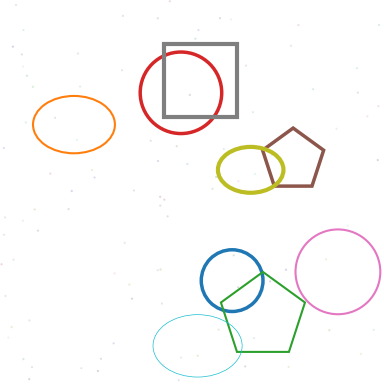[{"shape": "circle", "thickness": 2.5, "radius": 0.4, "center": [0.603, 0.271]}, {"shape": "oval", "thickness": 1.5, "radius": 0.53, "center": [0.192, 0.676]}, {"shape": "pentagon", "thickness": 1.5, "radius": 0.57, "center": [0.683, 0.179]}, {"shape": "circle", "thickness": 2.5, "radius": 0.53, "center": [0.47, 0.759]}, {"shape": "pentagon", "thickness": 2.5, "radius": 0.42, "center": [0.761, 0.584]}, {"shape": "circle", "thickness": 1.5, "radius": 0.55, "center": [0.878, 0.294]}, {"shape": "square", "thickness": 3, "radius": 0.47, "center": [0.52, 0.791]}, {"shape": "oval", "thickness": 3, "radius": 0.43, "center": [0.651, 0.559]}, {"shape": "oval", "thickness": 0.5, "radius": 0.58, "center": [0.513, 0.102]}]